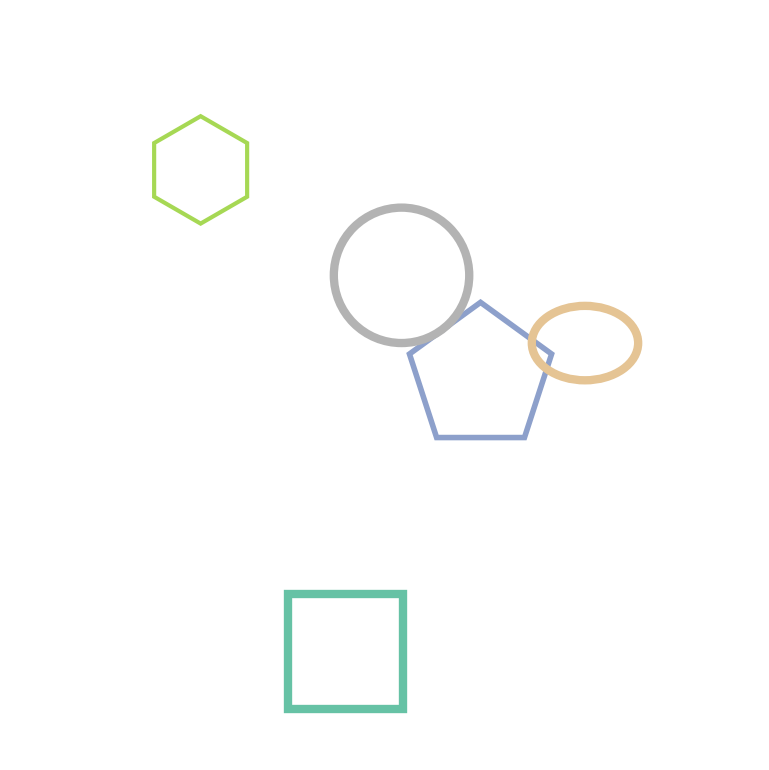[{"shape": "square", "thickness": 3, "radius": 0.37, "center": [0.449, 0.154]}, {"shape": "pentagon", "thickness": 2, "radius": 0.49, "center": [0.624, 0.51]}, {"shape": "hexagon", "thickness": 1.5, "radius": 0.35, "center": [0.261, 0.779]}, {"shape": "oval", "thickness": 3, "radius": 0.35, "center": [0.76, 0.554]}, {"shape": "circle", "thickness": 3, "radius": 0.44, "center": [0.521, 0.642]}]